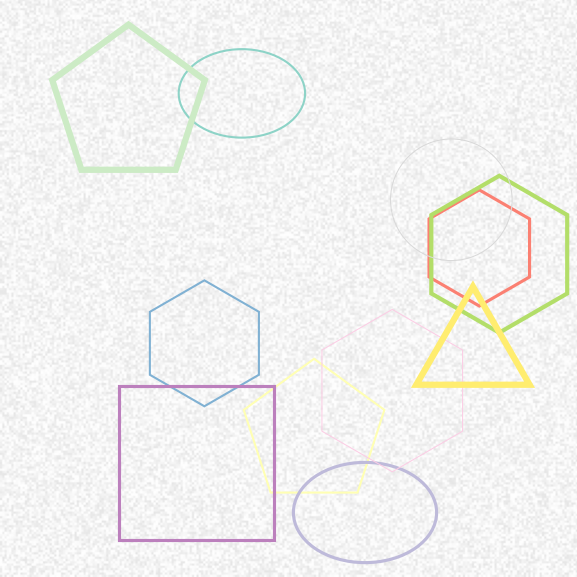[{"shape": "oval", "thickness": 1, "radius": 0.55, "center": [0.419, 0.837]}, {"shape": "pentagon", "thickness": 1, "radius": 0.64, "center": [0.544, 0.25]}, {"shape": "oval", "thickness": 1.5, "radius": 0.62, "center": [0.632, 0.112]}, {"shape": "hexagon", "thickness": 1.5, "radius": 0.5, "center": [0.83, 0.57]}, {"shape": "hexagon", "thickness": 1, "radius": 0.55, "center": [0.354, 0.405]}, {"shape": "hexagon", "thickness": 2, "radius": 0.68, "center": [0.865, 0.559]}, {"shape": "hexagon", "thickness": 0.5, "radius": 0.7, "center": [0.679, 0.323]}, {"shape": "circle", "thickness": 0.5, "radius": 0.53, "center": [0.781, 0.653]}, {"shape": "square", "thickness": 1.5, "radius": 0.67, "center": [0.34, 0.198]}, {"shape": "pentagon", "thickness": 3, "radius": 0.69, "center": [0.223, 0.818]}, {"shape": "triangle", "thickness": 3, "radius": 0.57, "center": [0.819, 0.39]}]